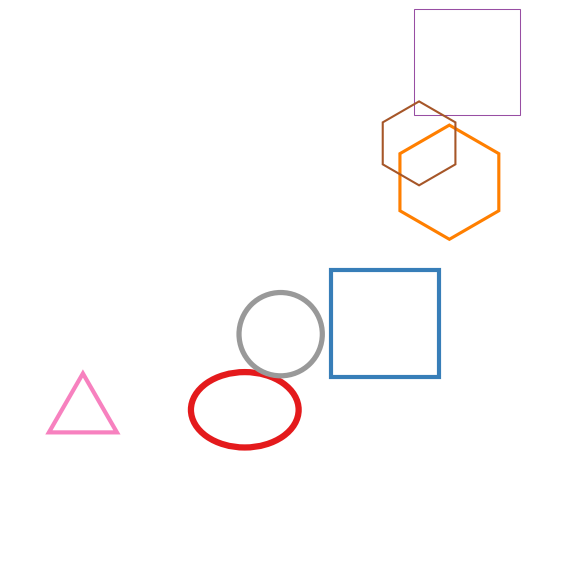[{"shape": "oval", "thickness": 3, "radius": 0.47, "center": [0.424, 0.29]}, {"shape": "square", "thickness": 2, "radius": 0.47, "center": [0.667, 0.439]}, {"shape": "square", "thickness": 0.5, "radius": 0.46, "center": [0.808, 0.892]}, {"shape": "hexagon", "thickness": 1.5, "radius": 0.49, "center": [0.778, 0.684]}, {"shape": "hexagon", "thickness": 1, "radius": 0.36, "center": [0.726, 0.751]}, {"shape": "triangle", "thickness": 2, "radius": 0.34, "center": [0.144, 0.284]}, {"shape": "circle", "thickness": 2.5, "radius": 0.36, "center": [0.486, 0.42]}]